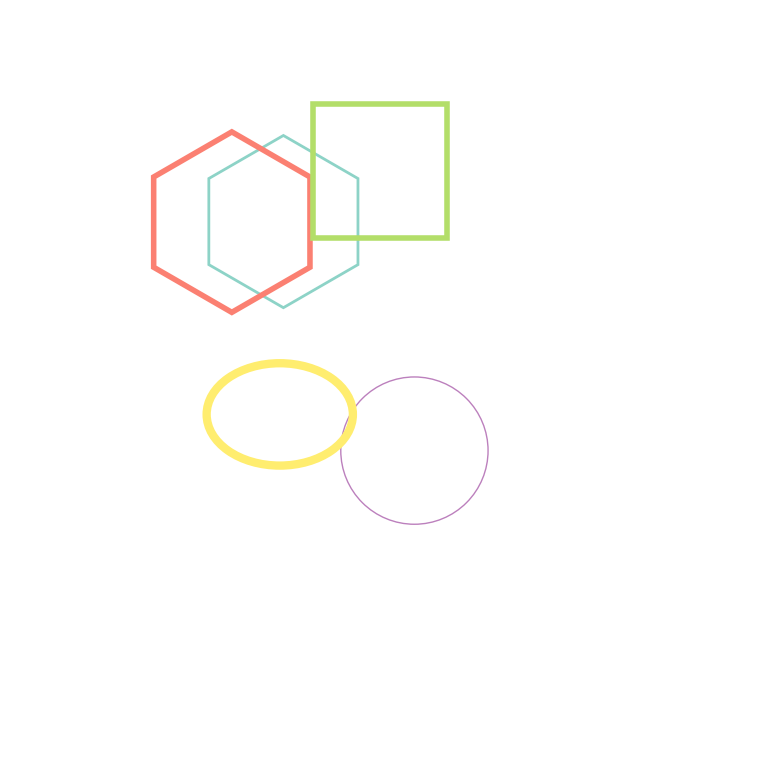[{"shape": "hexagon", "thickness": 1, "radius": 0.56, "center": [0.368, 0.712]}, {"shape": "hexagon", "thickness": 2, "radius": 0.59, "center": [0.301, 0.712]}, {"shape": "square", "thickness": 2, "radius": 0.44, "center": [0.494, 0.778]}, {"shape": "circle", "thickness": 0.5, "radius": 0.48, "center": [0.538, 0.415]}, {"shape": "oval", "thickness": 3, "radius": 0.47, "center": [0.363, 0.462]}]